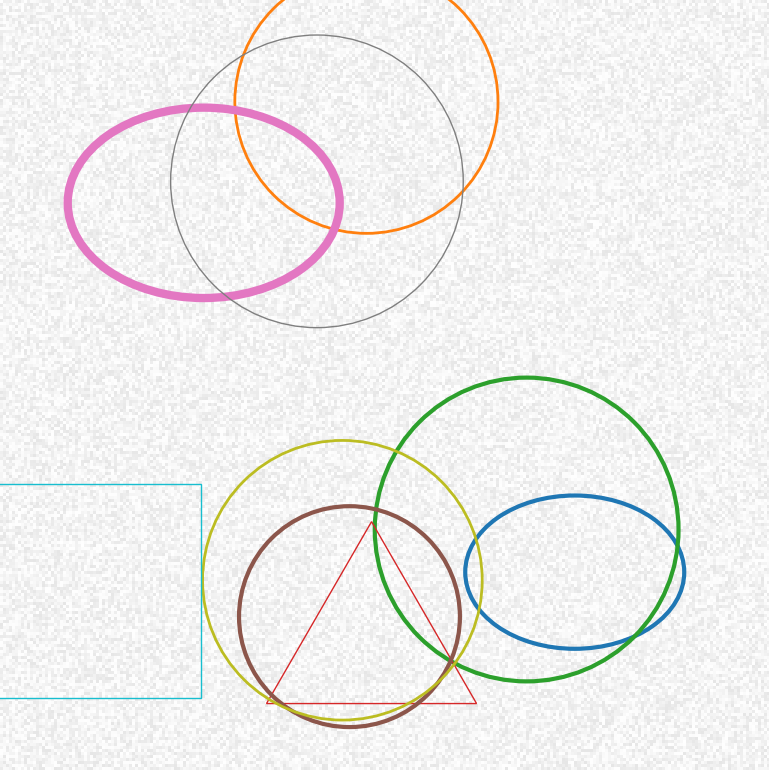[{"shape": "oval", "thickness": 1.5, "radius": 0.71, "center": [0.746, 0.257]}, {"shape": "circle", "thickness": 1, "radius": 0.85, "center": [0.476, 0.868]}, {"shape": "circle", "thickness": 1.5, "radius": 0.99, "center": [0.684, 0.312]}, {"shape": "triangle", "thickness": 0.5, "radius": 0.79, "center": [0.483, 0.165]}, {"shape": "circle", "thickness": 1.5, "radius": 0.72, "center": [0.454, 0.199]}, {"shape": "oval", "thickness": 3, "radius": 0.88, "center": [0.265, 0.737]}, {"shape": "circle", "thickness": 0.5, "radius": 0.95, "center": [0.412, 0.765]}, {"shape": "circle", "thickness": 1, "radius": 0.91, "center": [0.445, 0.246]}, {"shape": "square", "thickness": 0.5, "radius": 0.7, "center": [0.122, 0.233]}]